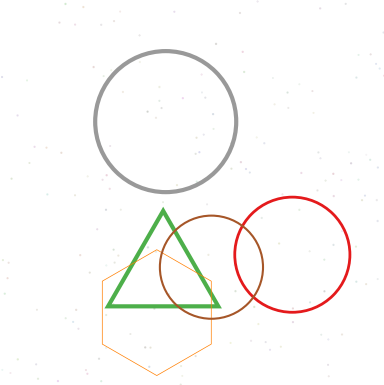[{"shape": "circle", "thickness": 2, "radius": 0.75, "center": [0.759, 0.338]}, {"shape": "triangle", "thickness": 3, "radius": 0.83, "center": [0.424, 0.287]}, {"shape": "hexagon", "thickness": 0.5, "radius": 0.82, "center": [0.407, 0.188]}, {"shape": "circle", "thickness": 1.5, "radius": 0.67, "center": [0.549, 0.306]}, {"shape": "circle", "thickness": 3, "radius": 0.92, "center": [0.43, 0.684]}]